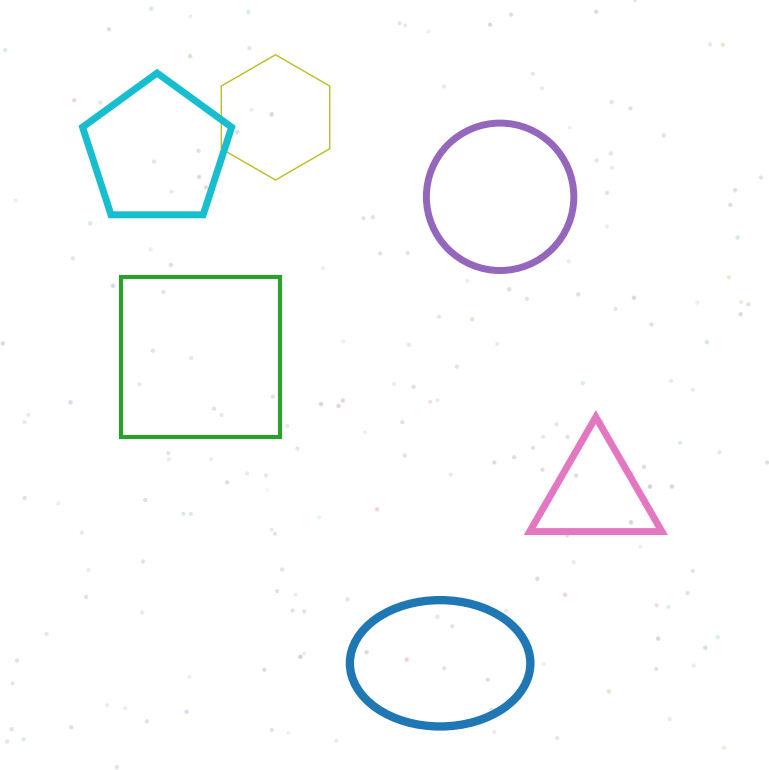[{"shape": "oval", "thickness": 3, "radius": 0.59, "center": [0.572, 0.139]}, {"shape": "square", "thickness": 1.5, "radius": 0.52, "center": [0.26, 0.536]}, {"shape": "circle", "thickness": 2.5, "radius": 0.48, "center": [0.649, 0.744]}, {"shape": "triangle", "thickness": 2.5, "radius": 0.5, "center": [0.774, 0.359]}, {"shape": "hexagon", "thickness": 0.5, "radius": 0.41, "center": [0.358, 0.848]}, {"shape": "pentagon", "thickness": 2.5, "radius": 0.51, "center": [0.204, 0.803]}]